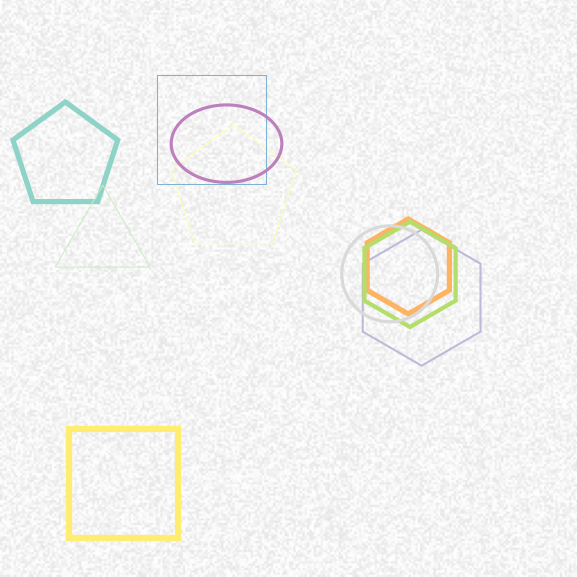[{"shape": "pentagon", "thickness": 2.5, "radius": 0.48, "center": [0.113, 0.727]}, {"shape": "pentagon", "thickness": 0.5, "radius": 0.57, "center": [0.404, 0.669]}, {"shape": "hexagon", "thickness": 1, "radius": 0.59, "center": [0.73, 0.484]}, {"shape": "square", "thickness": 0.5, "radius": 0.47, "center": [0.367, 0.774]}, {"shape": "hexagon", "thickness": 2.5, "radius": 0.41, "center": [0.707, 0.538]}, {"shape": "hexagon", "thickness": 2, "radius": 0.46, "center": [0.71, 0.524]}, {"shape": "circle", "thickness": 1.5, "radius": 0.42, "center": [0.675, 0.525]}, {"shape": "oval", "thickness": 1.5, "radius": 0.48, "center": [0.392, 0.75]}, {"shape": "triangle", "thickness": 0.5, "radius": 0.47, "center": [0.178, 0.584]}, {"shape": "square", "thickness": 3, "radius": 0.47, "center": [0.214, 0.163]}]